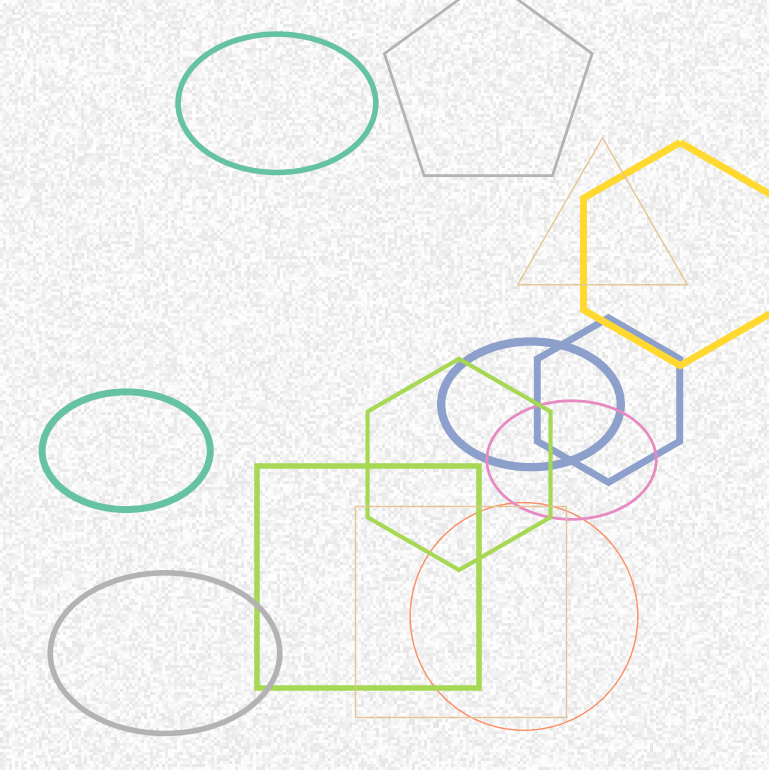[{"shape": "oval", "thickness": 2, "radius": 0.64, "center": [0.36, 0.866]}, {"shape": "oval", "thickness": 2.5, "radius": 0.55, "center": [0.164, 0.415]}, {"shape": "circle", "thickness": 0.5, "radius": 0.74, "center": [0.68, 0.199]}, {"shape": "hexagon", "thickness": 2.5, "radius": 0.53, "center": [0.79, 0.48]}, {"shape": "oval", "thickness": 3, "radius": 0.58, "center": [0.69, 0.475]}, {"shape": "oval", "thickness": 1, "radius": 0.55, "center": [0.742, 0.403]}, {"shape": "hexagon", "thickness": 1.5, "radius": 0.69, "center": [0.596, 0.397]}, {"shape": "square", "thickness": 2, "radius": 0.72, "center": [0.478, 0.251]}, {"shape": "hexagon", "thickness": 2.5, "radius": 0.72, "center": [0.883, 0.67]}, {"shape": "square", "thickness": 0.5, "radius": 0.69, "center": [0.598, 0.205]}, {"shape": "triangle", "thickness": 0.5, "radius": 0.64, "center": [0.782, 0.694]}, {"shape": "oval", "thickness": 2, "radius": 0.74, "center": [0.214, 0.152]}, {"shape": "pentagon", "thickness": 1, "radius": 0.71, "center": [0.634, 0.887]}]